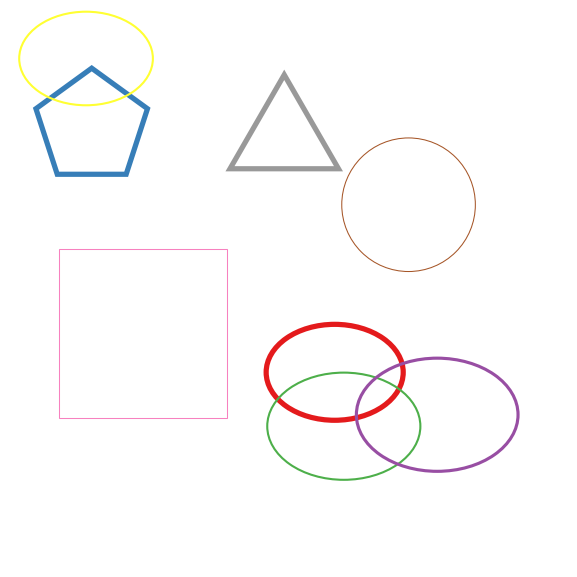[{"shape": "oval", "thickness": 2.5, "radius": 0.59, "center": [0.58, 0.354]}, {"shape": "pentagon", "thickness": 2.5, "radius": 0.51, "center": [0.159, 0.78]}, {"shape": "oval", "thickness": 1, "radius": 0.66, "center": [0.595, 0.261]}, {"shape": "oval", "thickness": 1.5, "radius": 0.7, "center": [0.757, 0.281]}, {"shape": "oval", "thickness": 1, "radius": 0.58, "center": [0.149, 0.898]}, {"shape": "circle", "thickness": 0.5, "radius": 0.58, "center": [0.707, 0.645]}, {"shape": "square", "thickness": 0.5, "radius": 0.73, "center": [0.248, 0.421]}, {"shape": "triangle", "thickness": 2.5, "radius": 0.54, "center": [0.492, 0.761]}]